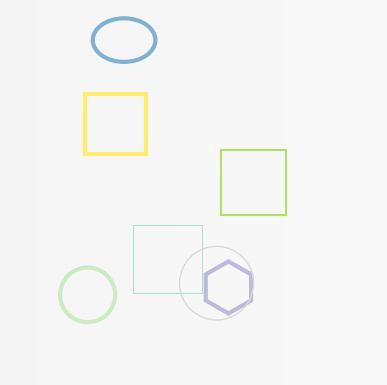[{"shape": "square", "thickness": 0.5, "radius": 0.44, "center": [0.432, 0.328]}, {"shape": "hexagon", "thickness": 3, "radius": 0.34, "center": [0.59, 0.253]}, {"shape": "oval", "thickness": 3, "radius": 0.4, "center": [0.32, 0.896]}, {"shape": "square", "thickness": 1.5, "radius": 0.42, "center": [0.655, 0.526]}, {"shape": "circle", "thickness": 1, "radius": 0.48, "center": [0.559, 0.264]}, {"shape": "circle", "thickness": 3, "radius": 0.36, "center": [0.226, 0.234]}, {"shape": "square", "thickness": 3, "radius": 0.39, "center": [0.298, 0.678]}]